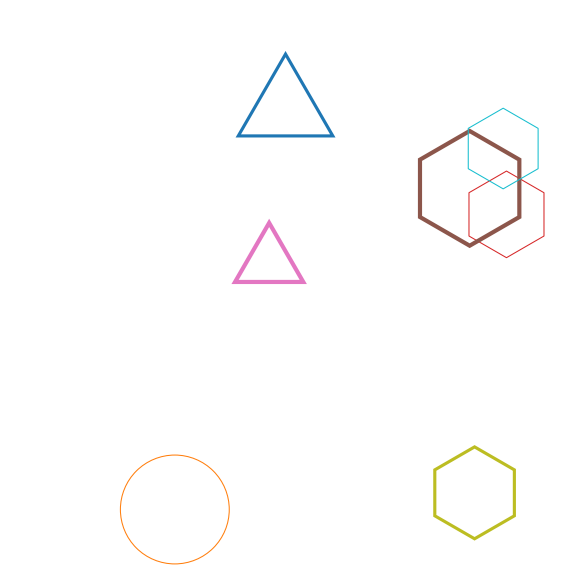[{"shape": "triangle", "thickness": 1.5, "radius": 0.47, "center": [0.494, 0.811]}, {"shape": "circle", "thickness": 0.5, "radius": 0.47, "center": [0.303, 0.117]}, {"shape": "hexagon", "thickness": 0.5, "radius": 0.37, "center": [0.877, 0.628]}, {"shape": "hexagon", "thickness": 2, "radius": 0.5, "center": [0.813, 0.673]}, {"shape": "triangle", "thickness": 2, "radius": 0.34, "center": [0.466, 0.545]}, {"shape": "hexagon", "thickness": 1.5, "radius": 0.4, "center": [0.822, 0.146]}, {"shape": "hexagon", "thickness": 0.5, "radius": 0.35, "center": [0.871, 0.742]}]